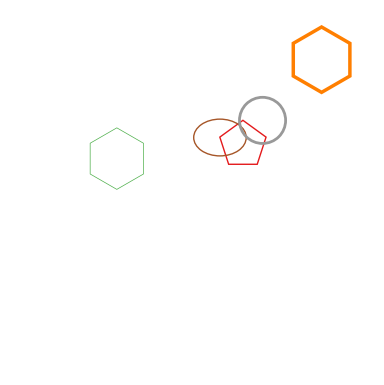[{"shape": "pentagon", "thickness": 1, "radius": 0.32, "center": [0.631, 0.624]}, {"shape": "hexagon", "thickness": 0.5, "radius": 0.4, "center": [0.303, 0.588]}, {"shape": "hexagon", "thickness": 2.5, "radius": 0.42, "center": [0.835, 0.845]}, {"shape": "oval", "thickness": 1, "radius": 0.34, "center": [0.571, 0.643]}, {"shape": "circle", "thickness": 2, "radius": 0.3, "center": [0.682, 0.687]}]